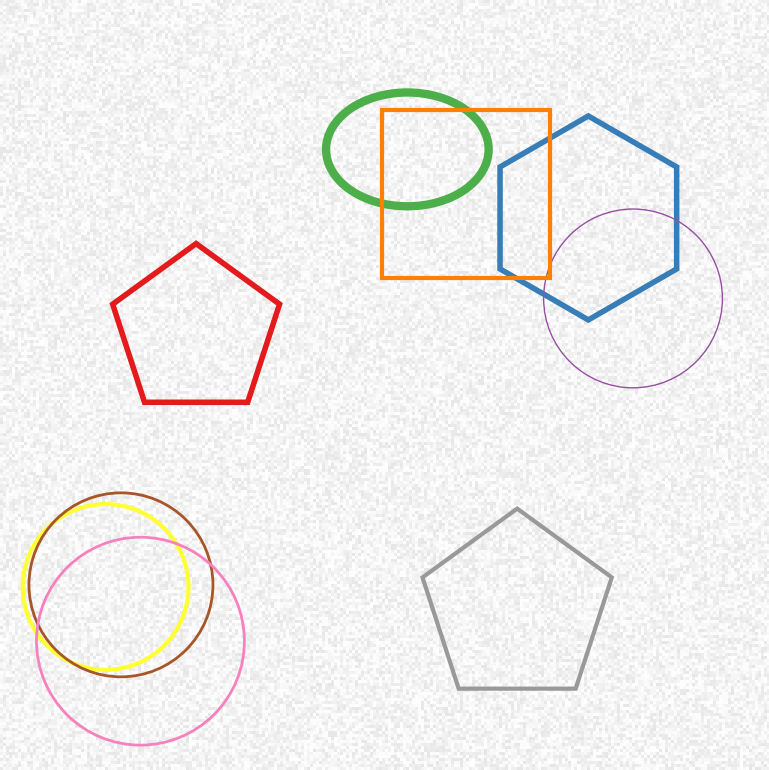[{"shape": "pentagon", "thickness": 2, "radius": 0.57, "center": [0.255, 0.57]}, {"shape": "hexagon", "thickness": 2, "radius": 0.66, "center": [0.764, 0.717]}, {"shape": "oval", "thickness": 3, "radius": 0.53, "center": [0.529, 0.806]}, {"shape": "circle", "thickness": 0.5, "radius": 0.58, "center": [0.822, 0.612]}, {"shape": "square", "thickness": 1.5, "radius": 0.54, "center": [0.605, 0.748]}, {"shape": "circle", "thickness": 1.5, "radius": 0.54, "center": [0.137, 0.238]}, {"shape": "circle", "thickness": 1, "radius": 0.6, "center": [0.157, 0.24]}, {"shape": "circle", "thickness": 1, "radius": 0.67, "center": [0.182, 0.167]}, {"shape": "pentagon", "thickness": 1.5, "radius": 0.65, "center": [0.672, 0.21]}]